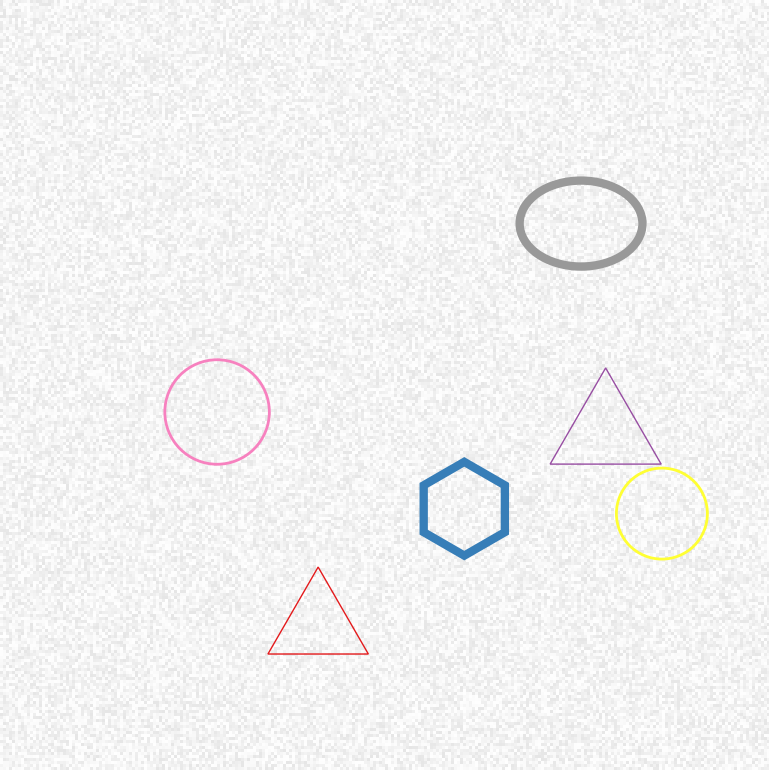[{"shape": "triangle", "thickness": 0.5, "radius": 0.38, "center": [0.413, 0.188]}, {"shape": "hexagon", "thickness": 3, "radius": 0.3, "center": [0.603, 0.339]}, {"shape": "triangle", "thickness": 0.5, "radius": 0.42, "center": [0.787, 0.439]}, {"shape": "circle", "thickness": 1, "radius": 0.3, "center": [0.86, 0.333]}, {"shape": "circle", "thickness": 1, "radius": 0.34, "center": [0.282, 0.465]}, {"shape": "oval", "thickness": 3, "radius": 0.4, "center": [0.755, 0.71]}]